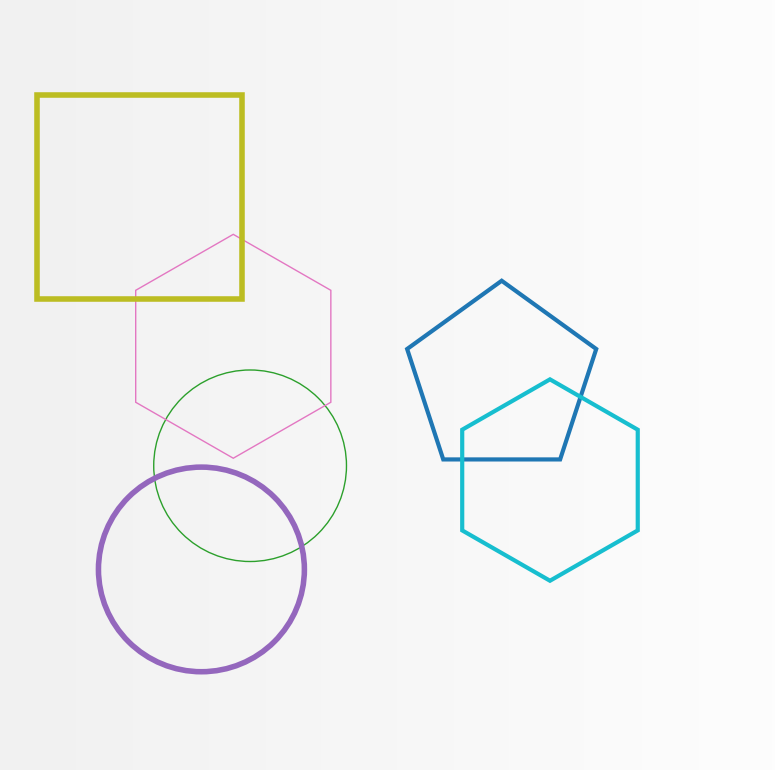[{"shape": "pentagon", "thickness": 1.5, "radius": 0.64, "center": [0.647, 0.507]}, {"shape": "circle", "thickness": 0.5, "radius": 0.62, "center": [0.323, 0.395]}, {"shape": "circle", "thickness": 2, "radius": 0.66, "center": [0.26, 0.26]}, {"shape": "hexagon", "thickness": 0.5, "radius": 0.73, "center": [0.301, 0.55]}, {"shape": "square", "thickness": 2, "radius": 0.66, "center": [0.18, 0.744]}, {"shape": "hexagon", "thickness": 1.5, "radius": 0.65, "center": [0.71, 0.377]}]